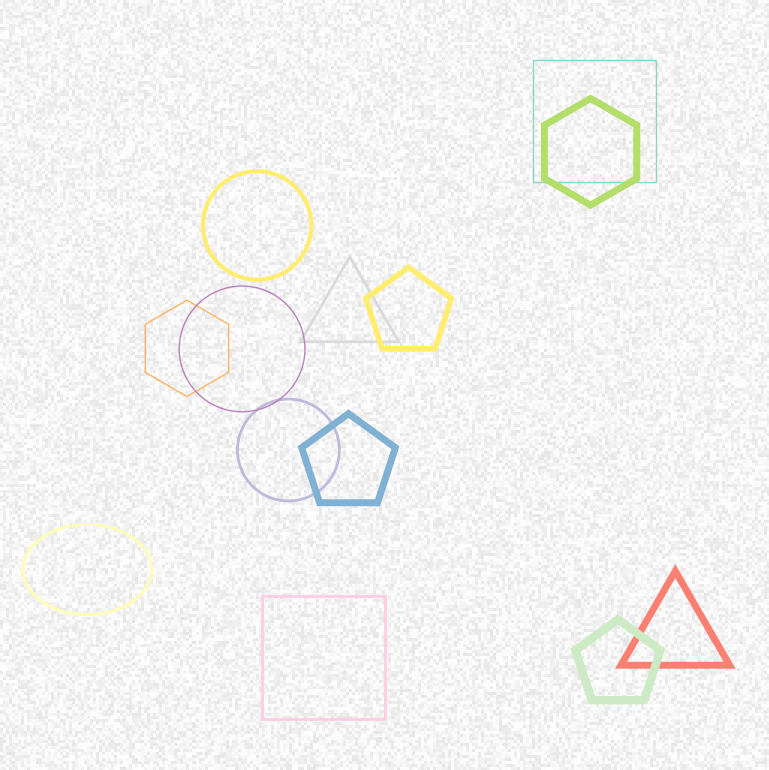[{"shape": "square", "thickness": 0.5, "radius": 0.4, "center": [0.772, 0.843]}, {"shape": "oval", "thickness": 1, "radius": 0.42, "center": [0.113, 0.26]}, {"shape": "circle", "thickness": 1, "radius": 0.33, "center": [0.375, 0.416]}, {"shape": "triangle", "thickness": 2.5, "radius": 0.41, "center": [0.877, 0.177]}, {"shape": "pentagon", "thickness": 2.5, "radius": 0.32, "center": [0.453, 0.399]}, {"shape": "hexagon", "thickness": 0.5, "radius": 0.31, "center": [0.243, 0.548]}, {"shape": "hexagon", "thickness": 2.5, "radius": 0.35, "center": [0.767, 0.803]}, {"shape": "square", "thickness": 1, "radius": 0.4, "center": [0.42, 0.146]}, {"shape": "triangle", "thickness": 1, "radius": 0.37, "center": [0.454, 0.593]}, {"shape": "circle", "thickness": 0.5, "radius": 0.41, "center": [0.314, 0.547]}, {"shape": "pentagon", "thickness": 3, "radius": 0.29, "center": [0.803, 0.138]}, {"shape": "pentagon", "thickness": 2, "radius": 0.29, "center": [0.531, 0.594]}, {"shape": "circle", "thickness": 1.5, "radius": 0.35, "center": [0.334, 0.707]}]